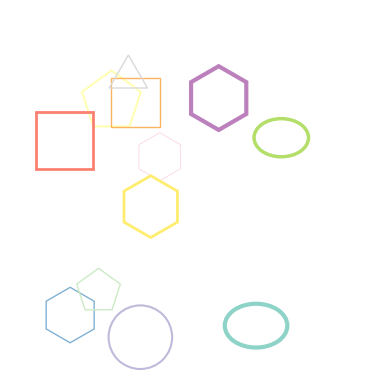[{"shape": "oval", "thickness": 3, "radius": 0.41, "center": [0.665, 0.154]}, {"shape": "pentagon", "thickness": 1.5, "radius": 0.4, "center": [0.289, 0.737]}, {"shape": "circle", "thickness": 1.5, "radius": 0.41, "center": [0.365, 0.124]}, {"shape": "square", "thickness": 2, "radius": 0.37, "center": [0.167, 0.634]}, {"shape": "hexagon", "thickness": 1, "radius": 0.36, "center": [0.182, 0.182]}, {"shape": "square", "thickness": 1, "radius": 0.32, "center": [0.351, 0.733]}, {"shape": "oval", "thickness": 2.5, "radius": 0.35, "center": [0.731, 0.642]}, {"shape": "hexagon", "thickness": 0.5, "radius": 0.31, "center": [0.415, 0.593]}, {"shape": "triangle", "thickness": 1, "radius": 0.29, "center": [0.333, 0.8]}, {"shape": "hexagon", "thickness": 3, "radius": 0.41, "center": [0.568, 0.745]}, {"shape": "pentagon", "thickness": 1, "radius": 0.3, "center": [0.256, 0.244]}, {"shape": "hexagon", "thickness": 2, "radius": 0.4, "center": [0.391, 0.463]}]